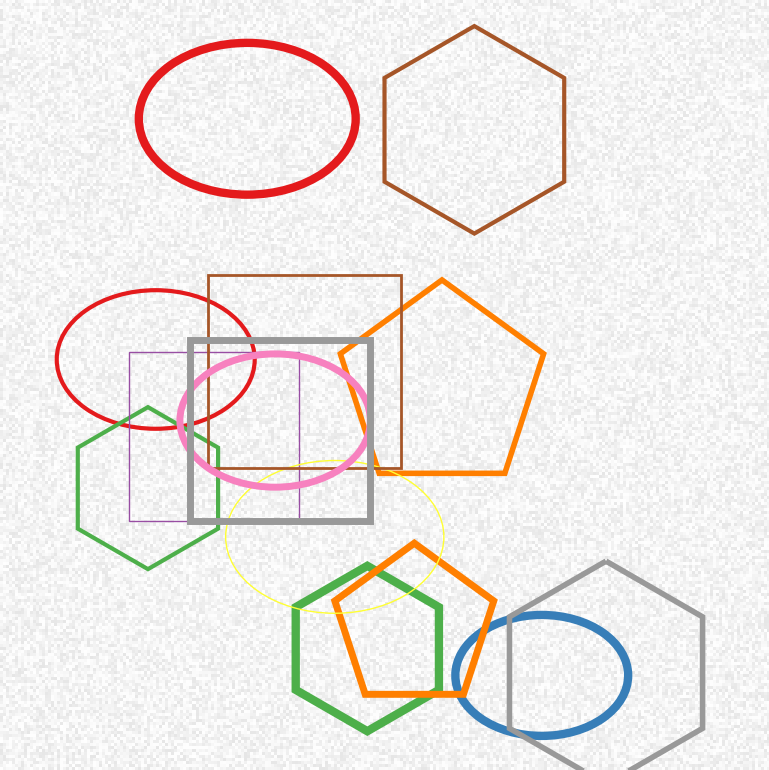[{"shape": "oval", "thickness": 1.5, "radius": 0.64, "center": [0.202, 0.533]}, {"shape": "oval", "thickness": 3, "radius": 0.7, "center": [0.321, 0.846]}, {"shape": "oval", "thickness": 3, "radius": 0.56, "center": [0.704, 0.123]}, {"shape": "hexagon", "thickness": 3, "radius": 0.54, "center": [0.477, 0.158]}, {"shape": "hexagon", "thickness": 1.5, "radius": 0.53, "center": [0.192, 0.366]}, {"shape": "square", "thickness": 0.5, "radius": 0.55, "center": [0.278, 0.433]}, {"shape": "pentagon", "thickness": 2.5, "radius": 0.54, "center": [0.538, 0.186]}, {"shape": "pentagon", "thickness": 2, "radius": 0.69, "center": [0.574, 0.498]}, {"shape": "oval", "thickness": 0.5, "radius": 0.71, "center": [0.435, 0.303]}, {"shape": "square", "thickness": 1, "radius": 0.63, "center": [0.396, 0.517]}, {"shape": "hexagon", "thickness": 1.5, "radius": 0.67, "center": [0.616, 0.831]}, {"shape": "oval", "thickness": 2.5, "radius": 0.62, "center": [0.357, 0.454]}, {"shape": "hexagon", "thickness": 2, "radius": 0.72, "center": [0.787, 0.126]}, {"shape": "square", "thickness": 2.5, "radius": 0.59, "center": [0.364, 0.441]}]